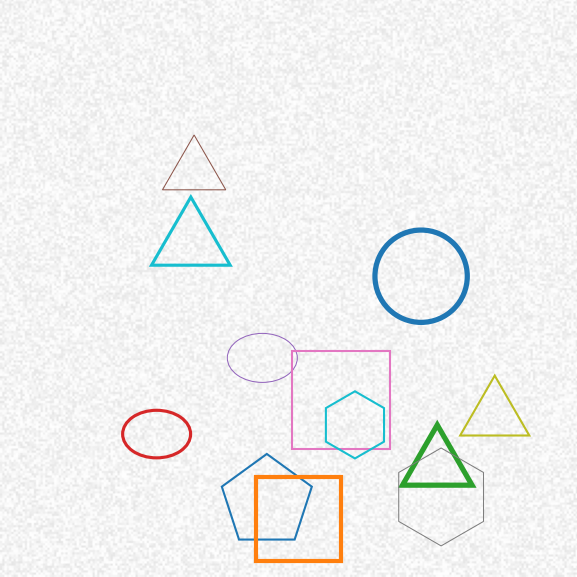[{"shape": "circle", "thickness": 2.5, "radius": 0.4, "center": [0.729, 0.521]}, {"shape": "pentagon", "thickness": 1, "radius": 0.41, "center": [0.462, 0.131]}, {"shape": "square", "thickness": 2, "radius": 0.37, "center": [0.516, 0.1]}, {"shape": "triangle", "thickness": 2.5, "radius": 0.35, "center": [0.757, 0.194]}, {"shape": "oval", "thickness": 1.5, "radius": 0.29, "center": [0.271, 0.247]}, {"shape": "oval", "thickness": 0.5, "radius": 0.3, "center": [0.454, 0.379]}, {"shape": "triangle", "thickness": 0.5, "radius": 0.32, "center": [0.336, 0.702]}, {"shape": "square", "thickness": 1, "radius": 0.42, "center": [0.59, 0.306]}, {"shape": "hexagon", "thickness": 0.5, "radius": 0.42, "center": [0.764, 0.139]}, {"shape": "triangle", "thickness": 1, "radius": 0.35, "center": [0.857, 0.28]}, {"shape": "triangle", "thickness": 1.5, "radius": 0.39, "center": [0.33, 0.579]}, {"shape": "hexagon", "thickness": 1, "radius": 0.29, "center": [0.615, 0.263]}]